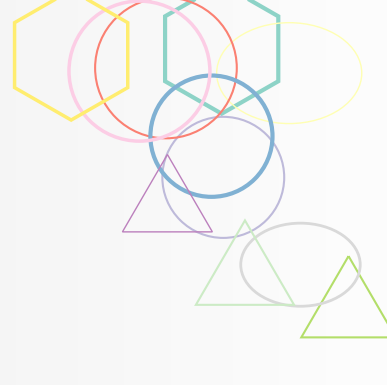[{"shape": "hexagon", "thickness": 3, "radius": 0.84, "center": [0.572, 0.873]}, {"shape": "oval", "thickness": 1, "radius": 0.94, "center": [0.746, 0.81]}, {"shape": "circle", "thickness": 1.5, "radius": 0.79, "center": [0.576, 0.539]}, {"shape": "circle", "thickness": 1.5, "radius": 0.91, "center": [0.428, 0.824]}, {"shape": "circle", "thickness": 3, "radius": 0.79, "center": [0.546, 0.646]}, {"shape": "triangle", "thickness": 1.5, "radius": 0.7, "center": [0.899, 0.194]}, {"shape": "circle", "thickness": 2.5, "radius": 0.91, "center": [0.36, 0.815]}, {"shape": "oval", "thickness": 2, "radius": 0.77, "center": [0.775, 0.312]}, {"shape": "triangle", "thickness": 1, "radius": 0.67, "center": [0.432, 0.465]}, {"shape": "triangle", "thickness": 1.5, "radius": 0.73, "center": [0.632, 0.281]}, {"shape": "hexagon", "thickness": 2.5, "radius": 0.84, "center": [0.184, 0.857]}]